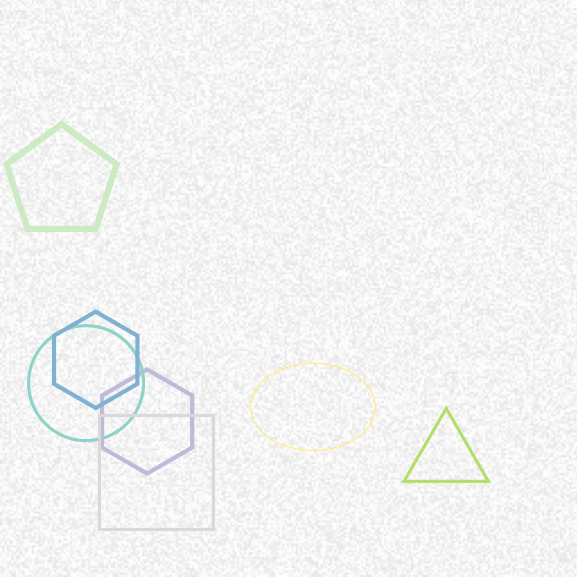[{"shape": "circle", "thickness": 1.5, "radius": 0.5, "center": [0.149, 0.336]}, {"shape": "hexagon", "thickness": 2, "radius": 0.45, "center": [0.255, 0.269]}, {"shape": "hexagon", "thickness": 2, "radius": 0.42, "center": [0.166, 0.376]}, {"shape": "triangle", "thickness": 1.5, "radius": 0.42, "center": [0.773, 0.208]}, {"shape": "square", "thickness": 1.5, "radius": 0.49, "center": [0.27, 0.182]}, {"shape": "pentagon", "thickness": 3, "radius": 0.5, "center": [0.107, 0.684]}, {"shape": "oval", "thickness": 0.5, "radius": 0.54, "center": [0.542, 0.295]}]